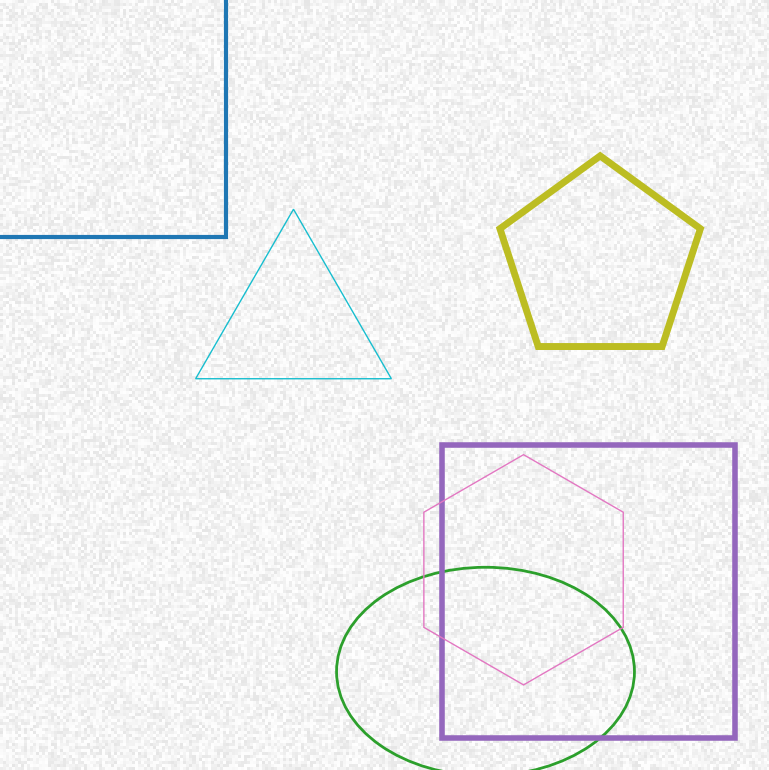[{"shape": "square", "thickness": 1.5, "radius": 0.85, "center": [0.124, 0.861]}, {"shape": "oval", "thickness": 1, "radius": 0.97, "center": [0.631, 0.128]}, {"shape": "square", "thickness": 2, "radius": 0.95, "center": [0.765, 0.232]}, {"shape": "hexagon", "thickness": 0.5, "radius": 0.75, "center": [0.68, 0.26]}, {"shape": "pentagon", "thickness": 2.5, "radius": 0.68, "center": [0.779, 0.661]}, {"shape": "triangle", "thickness": 0.5, "radius": 0.73, "center": [0.381, 0.582]}]